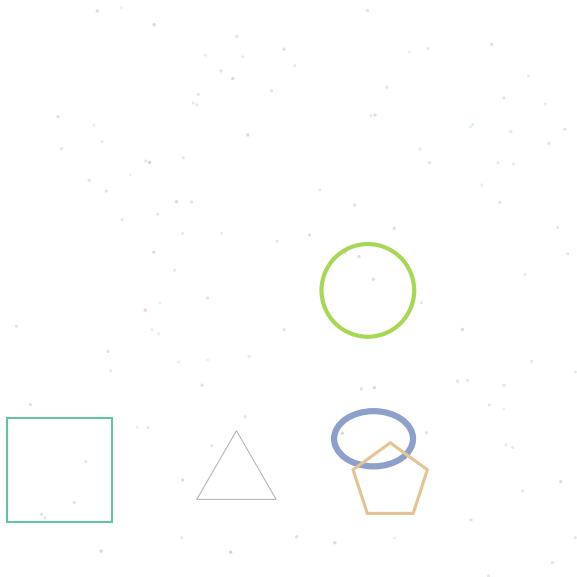[{"shape": "square", "thickness": 1, "radius": 0.45, "center": [0.103, 0.185]}, {"shape": "oval", "thickness": 3, "radius": 0.34, "center": [0.647, 0.239]}, {"shape": "circle", "thickness": 2, "radius": 0.4, "center": [0.637, 0.496]}, {"shape": "pentagon", "thickness": 1.5, "radius": 0.34, "center": [0.676, 0.165]}, {"shape": "triangle", "thickness": 0.5, "radius": 0.4, "center": [0.409, 0.174]}]